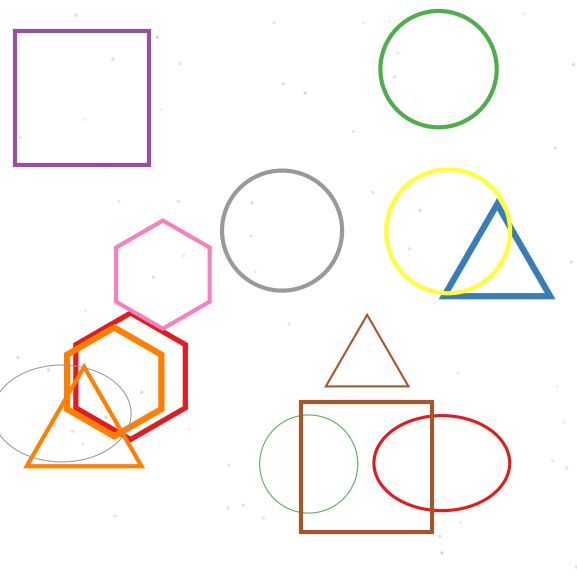[{"shape": "oval", "thickness": 1.5, "radius": 0.59, "center": [0.765, 0.197]}, {"shape": "hexagon", "thickness": 2.5, "radius": 0.55, "center": [0.226, 0.348]}, {"shape": "triangle", "thickness": 3, "radius": 0.53, "center": [0.861, 0.539]}, {"shape": "circle", "thickness": 0.5, "radius": 0.42, "center": [0.535, 0.196]}, {"shape": "circle", "thickness": 2, "radius": 0.5, "center": [0.759, 0.879]}, {"shape": "square", "thickness": 2, "radius": 0.58, "center": [0.142, 0.83]}, {"shape": "hexagon", "thickness": 3, "radius": 0.47, "center": [0.198, 0.338]}, {"shape": "triangle", "thickness": 2, "radius": 0.57, "center": [0.146, 0.249]}, {"shape": "circle", "thickness": 2, "radius": 0.54, "center": [0.776, 0.599]}, {"shape": "triangle", "thickness": 1, "radius": 0.41, "center": [0.636, 0.371]}, {"shape": "square", "thickness": 2, "radius": 0.57, "center": [0.634, 0.191]}, {"shape": "hexagon", "thickness": 2, "radius": 0.47, "center": [0.282, 0.524]}, {"shape": "oval", "thickness": 0.5, "radius": 0.6, "center": [0.107, 0.283]}, {"shape": "circle", "thickness": 2, "radius": 0.52, "center": [0.488, 0.6]}]